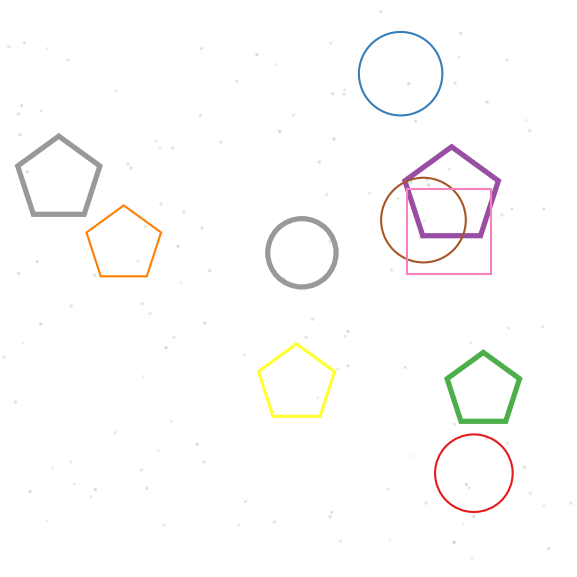[{"shape": "circle", "thickness": 1, "radius": 0.34, "center": [0.821, 0.18]}, {"shape": "circle", "thickness": 1, "radius": 0.36, "center": [0.694, 0.872]}, {"shape": "pentagon", "thickness": 2.5, "radius": 0.33, "center": [0.837, 0.323]}, {"shape": "pentagon", "thickness": 2.5, "radius": 0.43, "center": [0.782, 0.66]}, {"shape": "pentagon", "thickness": 1, "radius": 0.34, "center": [0.214, 0.576]}, {"shape": "pentagon", "thickness": 1.5, "radius": 0.35, "center": [0.514, 0.334]}, {"shape": "circle", "thickness": 1, "radius": 0.37, "center": [0.733, 0.618]}, {"shape": "square", "thickness": 1, "radius": 0.37, "center": [0.778, 0.598]}, {"shape": "pentagon", "thickness": 2.5, "radius": 0.37, "center": [0.102, 0.689]}, {"shape": "circle", "thickness": 2.5, "radius": 0.3, "center": [0.523, 0.561]}]